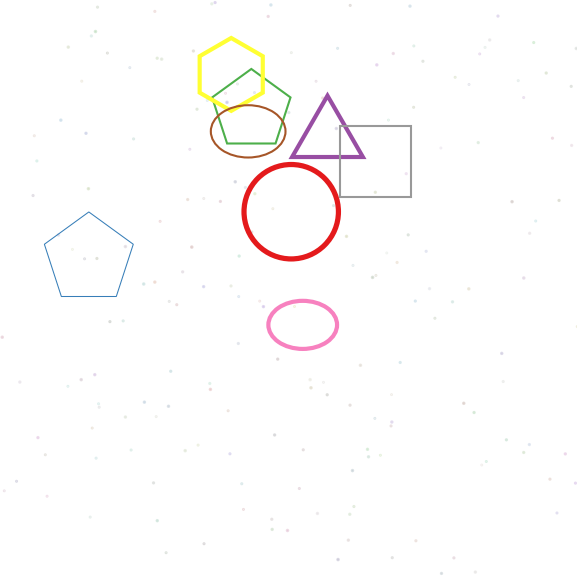[{"shape": "circle", "thickness": 2.5, "radius": 0.41, "center": [0.504, 0.633]}, {"shape": "pentagon", "thickness": 0.5, "radius": 0.4, "center": [0.154, 0.551]}, {"shape": "pentagon", "thickness": 1, "radius": 0.36, "center": [0.435, 0.808]}, {"shape": "triangle", "thickness": 2, "radius": 0.35, "center": [0.567, 0.763]}, {"shape": "hexagon", "thickness": 2, "radius": 0.32, "center": [0.4, 0.87]}, {"shape": "oval", "thickness": 1, "radius": 0.32, "center": [0.43, 0.772]}, {"shape": "oval", "thickness": 2, "radius": 0.3, "center": [0.524, 0.437]}, {"shape": "square", "thickness": 1, "radius": 0.31, "center": [0.65, 0.72]}]